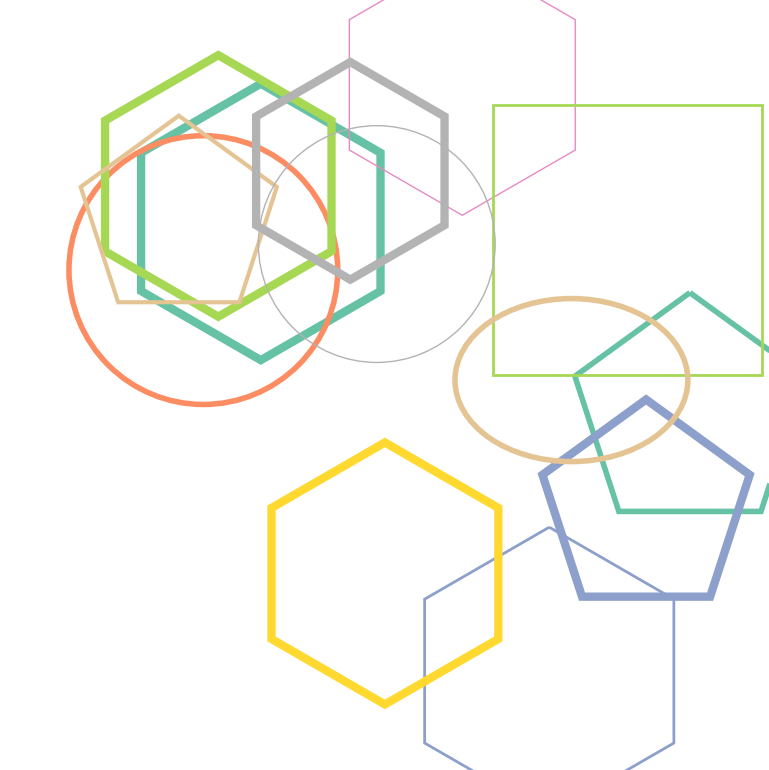[{"shape": "pentagon", "thickness": 2, "radius": 0.79, "center": [0.896, 0.463]}, {"shape": "hexagon", "thickness": 3, "radius": 0.9, "center": [0.339, 0.712]}, {"shape": "circle", "thickness": 2, "radius": 0.87, "center": [0.264, 0.649]}, {"shape": "pentagon", "thickness": 3, "radius": 0.71, "center": [0.839, 0.34]}, {"shape": "hexagon", "thickness": 1, "radius": 0.93, "center": [0.713, 0.128]}, {"shape": "hexagon", "thickness": 0.5, "radius": 0.85, "center": [0.6, 0.89]}, {"shape": "hexagon", "thickness": 3, "radius": 0.85, "center": [0.283, 0.759]}, {"shape": "square", "thickness": 1, "radius": 0.87, "center": [0.814, 0.688]}, {"shape": "hexagon", "thickness": 3, "radius": 0.85, "center": [0.5, 0.255]}, {"shape": "pentagon", "thickness": 1.5, "radius": 0.67, "center": [0.232, 0.716]}, {"shape": "oval", "thickness": 2, "radius": 0.76, "center": [0.742, 0.506]}, {"shape": "circle", "thickness": 0.5, "radius": 0.77, "center": [0.489, 0.683]}, {"shape": "hexagon", "thickness": 3, "radius": 0.71, "center": [0.455, 0.778]}]